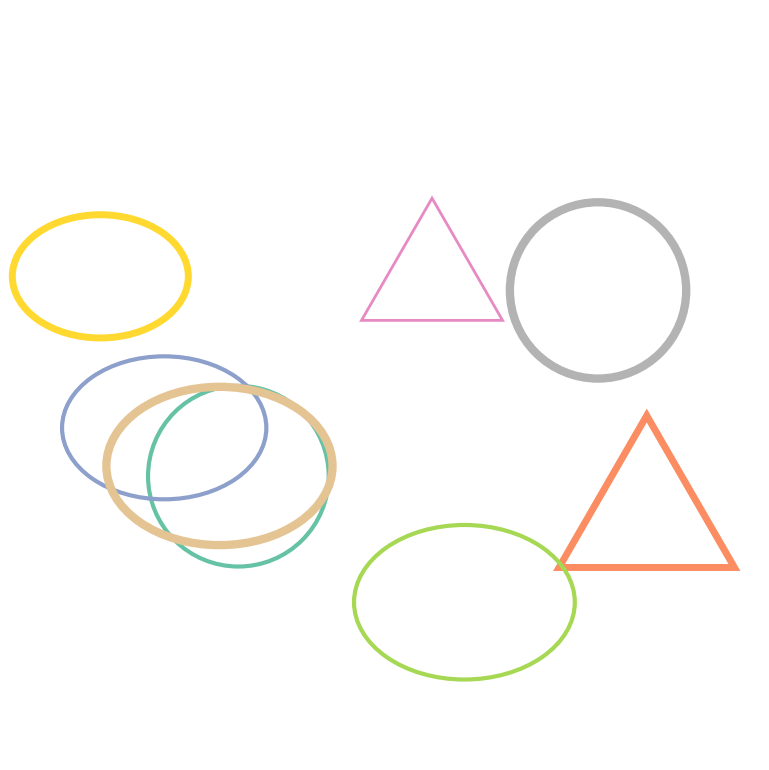[{"shape": "circle", "thickness": 1.5, "radius": 0.59, "center": [0.31, 0.382]}, {"shape": "triangle", "thickness": 2.5, "radius": 0.66, "center": [0.84, 0.329]}, {"shape": "oval", "thickness": 1.5, "radius": 0.66, "center": [0.213, 0.444]}, {"shape": "triangle", "thickness": 1, "radius": 0.53, "center": [0.561, 0.637]}, {"shape": "oval", "thickness": 1.5, "radius": 0.72, "center": [0.603, 0.218]}, {"shape": "oval", "thickness": 2.5, "radius": 0.57, "center": [0.13, 0.641]}, {"shape": "oval", "thickness": 3, "radius": 0.73, "center": [0.285, 0.395]}, {"shape": "circle", "thickness": 3, "radius": 0.57, "center": [0.777, 0.623]}]